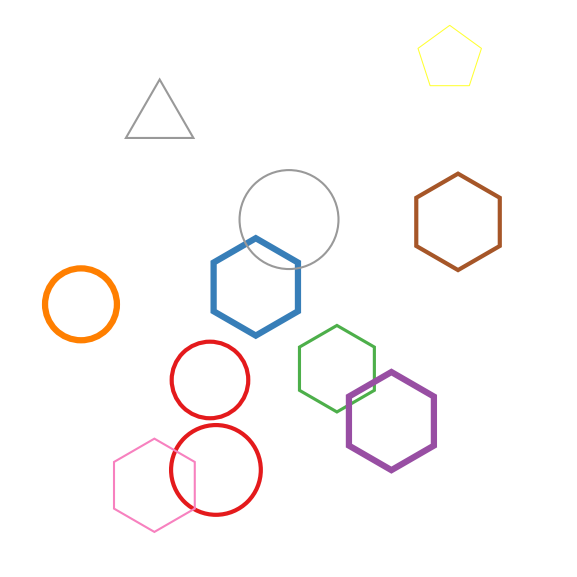[{"shape": "circle", "thickness": 2, "radius": 0.33, "center": [0.364, 0.341]}, {"shape": "circle", "thickness": 2, "radius": 0.39, "center": [0.374, 0.185]}, {"shape": "hexagon", "thickness": 3, "radius": 0.42, "center": [0.443, 0.502]}, {"shape": "hexagon", "thickness": 1.5, "radius": 0.37, "center": [0.583, 0.361]}, {"shape": "hexagon", "thickness": 3, "radius": 0.42, "center": [0.678, 0.27]}, {"shape": "circle", "thickness": 3, "radius": 0.31, "center": [0.14, 0.472]}, {"shape": "pentagon", "thickness": 0.5, "radius": 0.29, "center": [0.779, 0.897]}, {"shape": "hexagon", "thickness": 2, "radius": 0.42, "center": [0.793, 0.615]}, {"shape": "hexagon", "thickness": 1, "radius": 0.4, "center": [0.267, 0.159]}, {"shape": "triangle", "thickness": 1, "radius": 0.34, "center": [0.276, 0.794]}, {"shape": "circle", "thickness": 1, "radius": 0.43, "center": [0.5, 0.619]}]